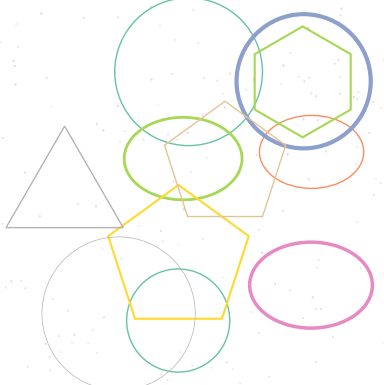[{"shape": "circle", "thickness": 1, "radius": 0.96, "center": [0.49, 0.814]}, {"shape": "circle", "thickness": 1, "radius": 0.67, "center": [0.463, 0.167]}, {"shape": "oval", "thickness": 1, "radius": 0.68, "center": [0.809, 0.605]}, {"shape": "circle", "thickness": 3, "radius": 0.87, "center": [0.789, 0.789]}, {"shape": "oval", "thickness": 2.5, "radius": 0.8, "center": [0.808, 0.259]}, {"shape": "hexagon", "thickness": 1.5, "radius": 0.72, "center": [0.786, 0.787]}, {"shape": "oval", "thickness": 2, "radius": 0.77, "center": [0.476, 0.588]}, {"shape": "pentagon", "thickness": 1.5, "radius": 0.96, "center": [0.464, 0.327]}, {"shape": "pentagon", "thickness": 1, "radius": 0.83, "center": [0.585, 0.571]}, {"shape": "circle", "thickness": 0.5, "radius": 1.0, "center": [0.308, 0.186]}, {"shape": "triangle", "thickness": 1, "radius": 0.88, "center": [0.168, 0.497]}]